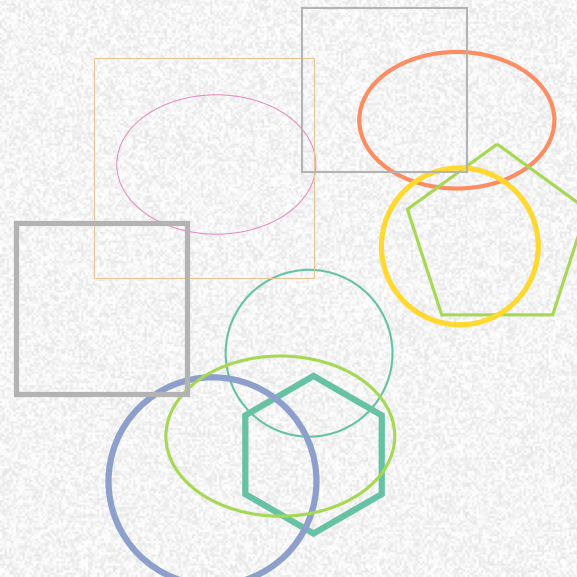[{"shape": "circle", "thickness": 1, "radius": 0.72, "center": [0.535, 0.387]}, {"shape": "hexagon", "thickness": 3, "radius": 0.68, "center": [0.543, 0.212]}, {"shape": "oval", "thickness": 2, "radius": 0.84, "center": [0.791, 0.791]}, {"shape": "circle", "thickness": 3, "radius": 0.9, "center": [0.368, 0.166]}, {"shape": "oval", "thickness": 0.5, "radius": 0.86, "center": [0.375, 0.714]}, {"shape": "pentagon", "thickness": 1.5, "radius": 0.82, "center": [0.861, 0.586]}, {"shape": "oval", "thickness": 1.5, "radius": 0.99, "center": [0.485, 0.244]}, {"shape": "circle", "thickness": 2.5, "radius": 0.68, "center": [0.796, 0.573]}, {"shape": "square", "thickness": 0.5, "radius": 0.95, "center": [0.354, 0.708]}, {"shape": "square", "thickness": 2.5, "radius": 0.74, "center": [0.176, 0.465]}, {"shape": "square", "thickness": 1, "radius": 0.71, "center": [0.666, 0.843]}]